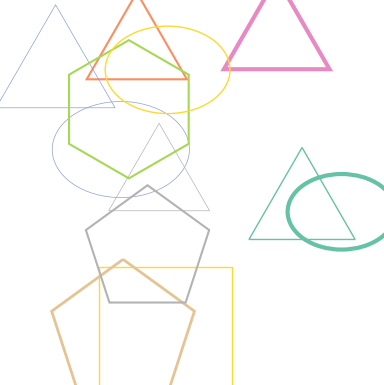[{"shape": "oval", "thickness": 3, "radius": 0.7, "center": [0.887, 0.45]}, {"shape": "triangle", "thickness": 1, "radius": 0.8, "center": [0.785, 0.458]}, {"shape": "triangle", "thickness": 1.5, "radius": 0.75, "center": [0.355, 0.869]}, {"shape": "triangle", "thickness": 0.5, "radius": 0.89, "center": [0.144, 0.809]}, {"shape": "oval", "thickness": 0.5, "radius": 0.89, "center": [0.314, 0.612]}, {"shape": "triangle", "thickness": 3, "radius": 0.79, "center": [0.719, 0.899]}, {"shape": "hexagon", "thickness": 1.5, "radius": 0.9, "center": [0.335, 0.716]}, {"shape": "oval", "thickness": 1, "radius": 0.81, "center": [0.435, 0.819]}, {"shape": "square", "thickness": 1, "radius": 0.86, "center": [0.43, 0.135]}, {"shape": "pentagon", "thickness": 2, "radius": 0.97, "center": [0.32, 0.131]}, {"shape": "triangle", "thickness": 0.5, "radius": 0.76, "center": [0.413, 0.528]}, {"shape": "pentagon", "thickness": 1.5, "radius": 0.84, "center": [0.383, 0.35]}]